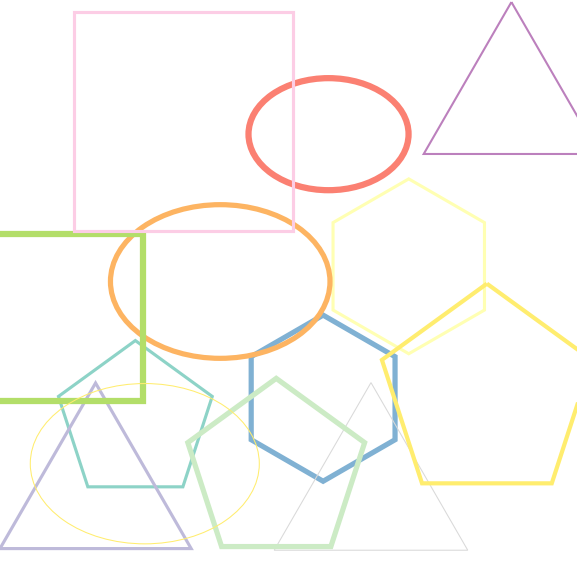[{"shape": "pentagon", "thickness": 1.5, "radius": 0.7, "center": [0.234, 0.269]}, {"shape": "hexagon", "thickness": 1.5, "radius": 0.76, "center": [0.708, 0.538]}, {"shape": "triangle", "thickness": 1.5, "radius": 0.96, "center": [0.165, 0.145]}, {"shape": "oval", "thickness": 3, "radius": 0.69, "center": [0.569, 0.767]}, {"shape": "hexagon", "thickness": 2.5, "radius": 0.72, "center": [0.56, 0.31]}, {"shape": "oval", "thickness": 2.5, "radius": 0.95, "center": [0.381, 0.512]}, {"shape": "square", "thickness": 3, "radius": 0.72, "center": [0.103, 0.449]}, {"shape": "square", "thickness": 1.5, "radius": 0.95, "center": [0.318, 0.788]}, {"shape": "triangle", "thickness": 0.5, "radius": 0.97, "center": [0.642, 0.143]}, {"shape": "triangle", "thickness": 1, "radius": 0.88, "center": [0.886, 0.82]}, {"shape": "pentagon", "thickness": 2.5, "radius": 0.8, "center": [0.478, 0.183]}, {"shape": "pentagon", "thickness": 2, "radius": 0.96, "center": [0.843, 0.317]}, {"shape": "oval", "thickness": 0.5, "radius": 0.99, "center": [0.251, 0.196]}]